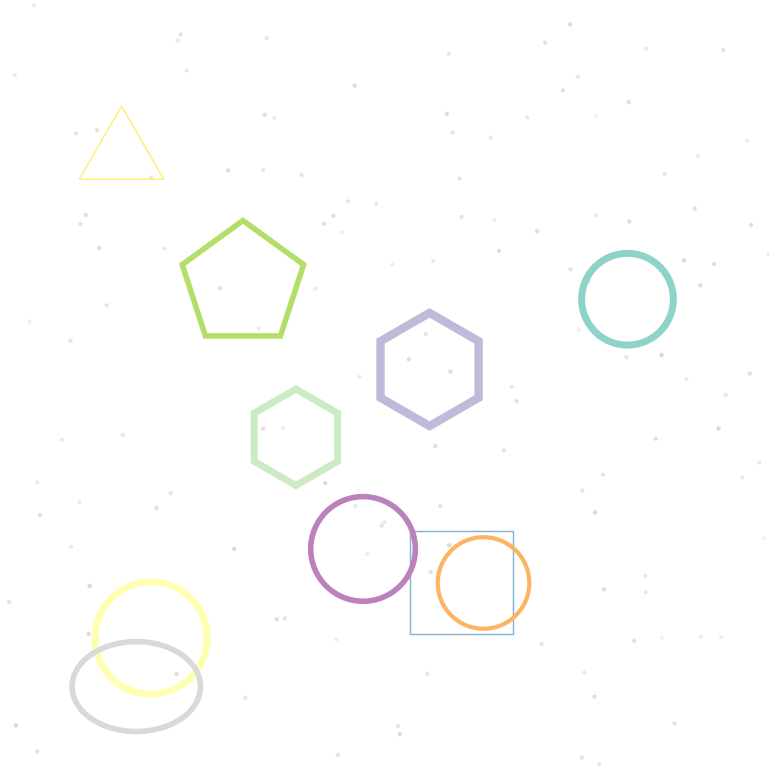[{"shape": "circle", "thickness": 2.5, "radius": 0.3, "center": [0.815, 0.611]}, {"shape": "circle", "thickness": 2.5, "radius": 0.36, "center": [0.196, 0.171]}, {"shape": "hexagon", "thickness": 3, "radius": 0.37, "center": [0.558, 0.52]}, {"shape": "square", "thickness": 0.5, "radius": 0.33, "center": [0.6, 0.244]}, {"shape": "circle", "thickness": 1.5, "radius": 0.3, "center": [0.628, 0.243]}, {"shape": "pentagon", "thickness": 2, "radius": 0.41, "center": [0.315, 0.631]}, {"shape": "oval", "thickness": 2, "radius": 0.42, "center": [0.177, 0.108]}, {"shape": "circle", "thickness": 2, "radius": 0.34, "center": [0.471, 0.287]}, {"shape": "hexagon", "thickness": 2.5, "radius": 0.31, "center": [0.384, 0.432]}, {"shape": "triangle", "thickness": 0.5, "radius": 0.32, "center": [0.158, 0.799]}]